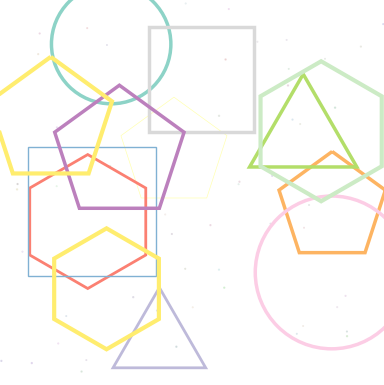[{"shape": "circle", "thickness": 2.5, "radius": 0.78, "center": [0.289, 0.885]}, {"shape": "pentagon", "thickness": 0.5, "radius": 0.72, "center": [0.452, 0.603]}, {"shape": "triangle", "thickness": 2, "radius": 0.69, "center": [0.414, 0.114]}, {"shape": "hexagon", "thickness": 2, "radius": 0.87, "center": [0.228, 0.425]}, {"shape": "square", "thickness": 1, "radius": 0.83, "center": [0.238, 0.451]}, {"shape": "pentagon", "thickness": 2.5, "radius": 0.73, "center": [0.863, 0.461]}, {"shape": "triangle", "thickness": 2.5, "radius": 0.8, "center": [0.788, 0.647]}, {"shape": "circle", "thickness": 2.5, "radius": 0.99, "center": [0.861, 0.292]}, {"shape": "square", "thickness": 2.5, "radius": 0.68, "center": [0.522, 0.792]}, {"shape": "pentagon", "thickness": 2.5, "radius": 0.88, "center": [0.31, 0.602]}, {"shape": "hexagon", "thickness": 3, "radius": 0.91, "center": [0.834, 0.659]}, {"shape": "hexagon", "thickness": 3, "radius": 0.79, "center": [0.277, 0.25]}, {"shape": "pentagon", "thickness": 3, "radius": 0.84, "center": [0.132, 0.685]}]